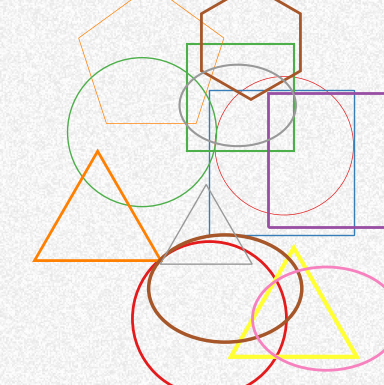[{"shape": "circle", "thickness": 2, "radius": 1.0, "center": [0.544, 0.173]}, {"shape": "circle", "thickness": 0.5, "radius": 0.9, "center": [0.738, 0.621]}, {"shape": "square", "thickness": 1, "radius": 0.94, "center": [0.732, 0.577]}, {"shape": "circle", "thickness": 1, "radius": 0.97, "center": [0.369, 0.657]}, {"shape": "square", "thickness": 1.5, "radius": 0.7, "center": [0.625, 0.747]}, {"shape": "square", "thickness": 2, "radius": 0.87, "center": [0.87, 0.585]}, {"shape": "pentagon", "thickness": 0.5, "radius": 0.99, "center": [0.393, 0.84]}, {"shape": "triangle", "thickness": 2, "radius": 0.95, "center": [0.254, 0.418]}, {"shape": "triangle", "thickness": 3, "radius": 0.94, "center": [0.763, 0.168]}, {"shape": "hexagon", "thickness": 2, "radius": 0.74, "center": [0.652, 0.89]}, {"shape": "oval", "thickness": 2.5, "radius": 0.99, "center": [0.585, 0.251]}, {"shape": "oval", "thickness": 2, "radius": 0.96, "center": [0.847, 0.172]}, {"shape": "oval", "thickness": 1.5, "radius": 0.76, "center": [0.617, 0.726]}, {"shape": "triangle", "thickness": 1, "radius": 0.69, "center": [0.536, 0.383]}]